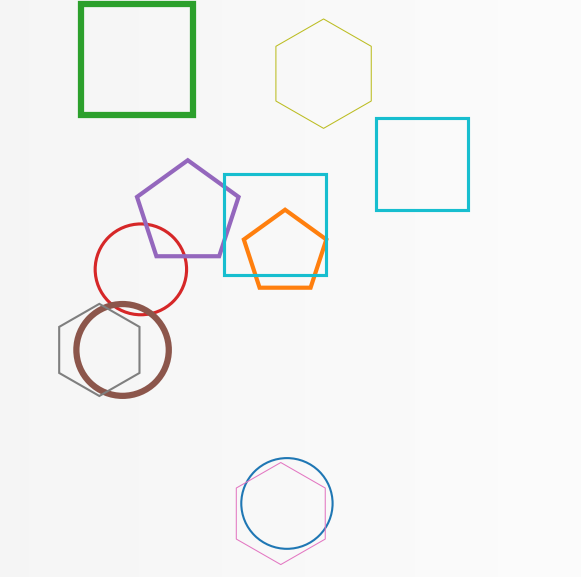[{"shape": "circle", "thickness": 1, "radius": 0.39, "center": [0.494, 0.127]}, {"shape": "pentagon", "thickness": 2, "radius": 0.37, "center": [0.49, 0.561]}, {"shape": "square", "thickness": 3, "radius": 0.48, "center": [0.236, 0.896]}, {"shape": "circle", "thickness": 1.5, "radius": 0.39, "center": [0.242, 0.533]}, {"shape": "pentagon", "thickness": 2, "radius": 0.46, "center": [0.323, 0.63]}, {"shape": "circle", "thickness": 3, "radius": 0.4, "center": [0.211, 0.393]}, {"shape": "hexagon", "thickness": 0.5, "radius": 0.44, "center": [0.483, 0.11]}, {"shape": "hexagon", "thickness": 1, "radius": 0.4, "center": [0.171, 0.393]}, {"shape": "hexagon", "thickness": 0.5, "radius": 0.47, "center": [0.557, 0.872]}, {"shape": "square", "thickness": 1.5, "radius": 0.44, "center": [0.474, 0.611]}, {"shape": "square", "thickness": 1.5, "radius": 0.39, "center": [0.726, 0.715]}]